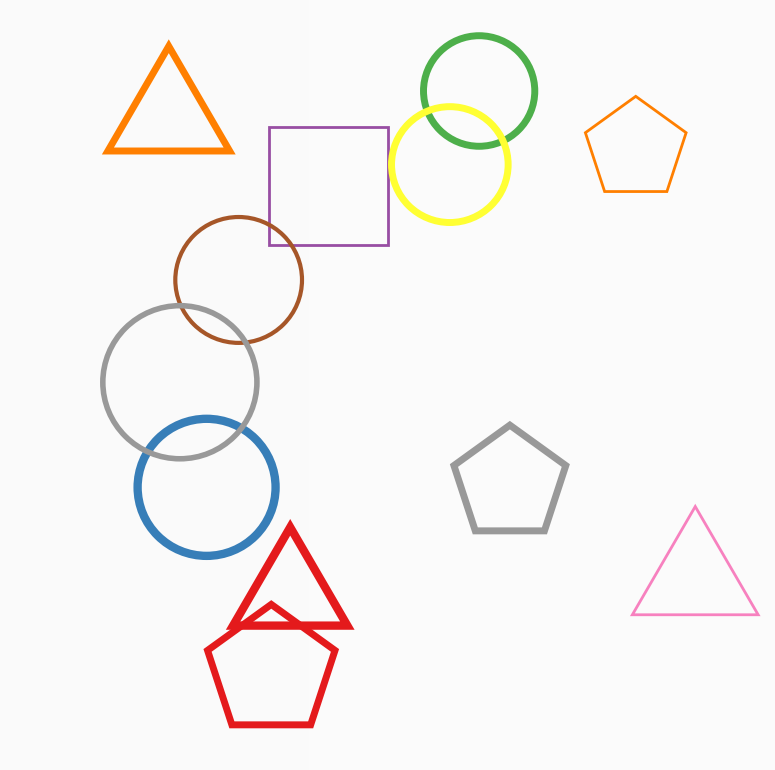[{"shape": "pentagon", "thickness": 2.5, "radius": 0.43, "center": [0.35, 0.129]}, {"shape": "triangle", "thickness": 3, "radius": 0.43, "center": [0.374, 0.23]}, {"shape": "circle", "thickness": 3, "radius": 0.45, "center": [0.267, 0.367]}, {"shape": "circle", "thickness": 2.5, "radius": 0.36, "center": [0.618, 0.882]}, {"shape": "square", "thickness": 1, "radius": 0.39, "center": [0.424, 0.758]}, {"shape": "triangle", "thickness": 2.5, "radius": 0.45, "center": [0.218, 0.849]}, {"shape": "pentagon", "thickness": 1, "radius": 0.34, "center": [0.82, 0.807]}, {"shape": "circle", "thickness": 2.5, "radius": 0.38, "center": [0.58, 0.786]}, {"shape": "circle", "thickness": 1.5, "radius": 0.41, "center": [0.308, 0.636]}, {"shape": "triangle", "thickness": 1, "radius": 0.47, "center": [0.897, 0.248]}, {"shape": "circle", "thickness": 2, "radius": 0.5, "center": [0.232, 0.504]}, {"shape": "pentagon", "thickness": 2.5, "radius": 0.38, "center": [0.658, 0.372]}]